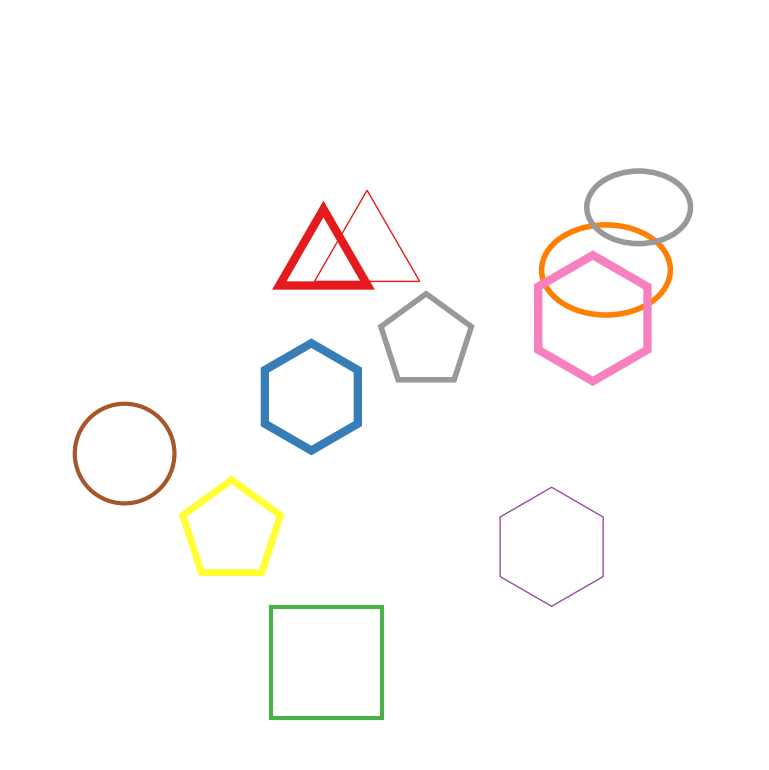[{"shape": "triangle", "thickness": 3, "radius": 0.33, "center": [0.42, 0.662]}, {"shape": "triangle", "thickness": 0.5, "radius": 0.39, "center": [0.477, 0.674]}, {"shape": "hexagon", "thickness": 3, "radius": 0.35, "center": [0.404, 0.485]}, {"shape": "square", "thickness": 1.5, "radius": 0.36, "center": [0.424, 0.14]}, {"shape": "hexagon", "thickness": 0.5, "radius": 0.39, "center": [0.716, 0.29]}, {"shape": "oval", "thickness": 2, "radius": 0.42, "center": [0.787, 0.649]}, {"shape": "pentagon", "thickness": 2.5, "radius": 0.33, "center": [0.301, 0.31]}, {"shape": "circle", "thickness": 1.5, "radius": 0.32, "center": [0.162, 0.411]}, {"shape": "hexagon", "thickness": 3, "radius": 0.41, "center": [0.77, 0.587]}, {"shape": "pentagon", "thickness": 2, "radius": 0.31, "center": [0.553, 0.557]}, {"shape": "oval", "thickness": 2, "radius": 0.34, "center": [0.829, 0.731]}]